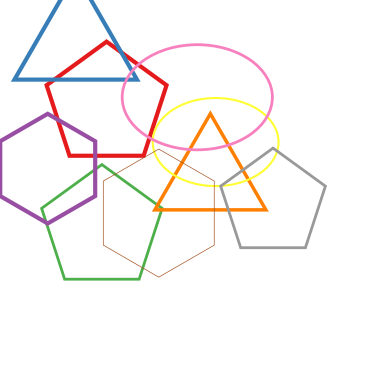[{"shape": "pentagon", "thickness": 3, "radius": 0.82, "center": [0.277, 0.728]}, {"shape": "triangle", "thickness": 3, "radius": 0.92, "center": [0.197, 0.885]}, {"shape": "pentagon", "thickness": 2, "radius": 0.82, "center": [0.265, 0.408]}, {"shape": "hexagon", "thickness": 3, "radius": 0.71, "center": [0.124, 0.562]}, {"shape": "triangle", "thickness": 2.5, "radius": 0.83, "center": [0.546, 0.538]}, {"shape": "oval", "thickness": 1.5, "radius": 0.82, "center": [0.56, 0.631]}, {"shape": "hexagon", "thickness": 0.5, "radius": 0.83, "center": [0.412, 0.446]}, {"shape": "oval", "thickness": 2, "radius": 0.98, "center": [0.512, 0.747]}, {"shape": "pentagon", "thickness": 2, "radius": 0.72, "center": [0.709, 0.472]}]